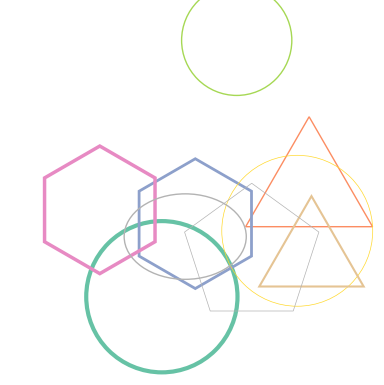[{"shape": "circle", "thickness": 3, "radius": 0.98, "center": [0.42, 0.229]}, {"shape": "triangle", "thickness": 1, "radius": 0.95, "center": [0.803, 0.506]}, {"shape": "hexagon", "thickness": 2, "radius": 0.84, "center": [0.507, 0.419]}, {"shape": "hexagon", "thickness": 2.5, "radius": 0.83, "center": [0.259, 0.455]}, {"shape": "circle", "thickness": 1, "radius": 0.72, "center": [0.615, 0.895]}, {"shape": "circle", "thickness": 0.5, "radius": 0.98, "center": [0.772, 0.401]}, {"shape": "triangle", "thickness": 1.5, "radius": 0.78, "center": [0.809, 0.334]}, {"shape": "pentagon", "thickness": 0.5, "radius": 0.92, "center": [0.654, 0.341]}, {"shape": "oval", "thickness": 1, "radius": 0.79, "center": [0.481, 0.385]}]